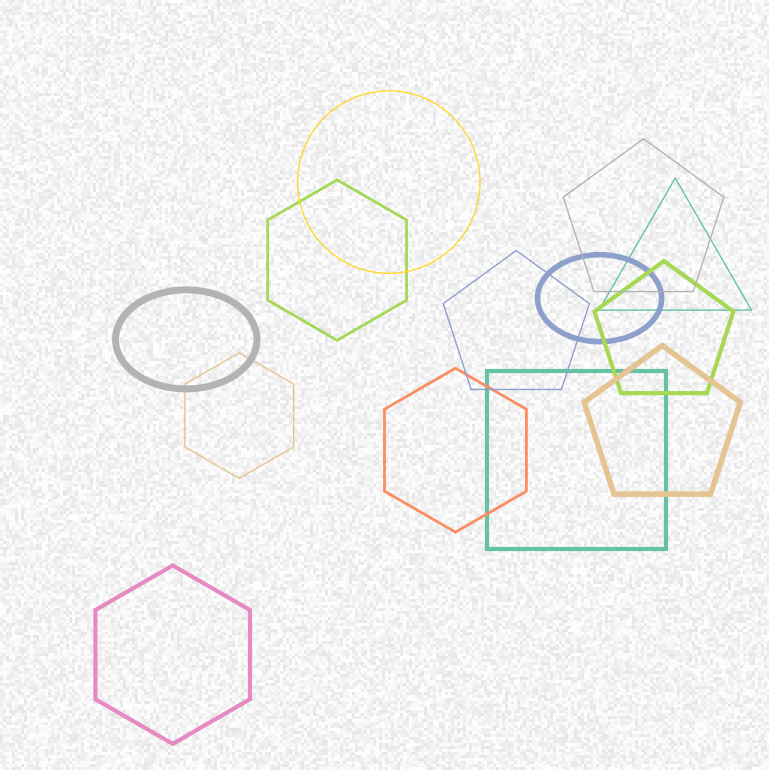[{"shape": "triangle", "thickness": 0.5, "radius": 0.57, "center": [0.877, 0.654]}, {"shape": "square", "thickness": 1.5, "radius": 0.58, "center": [0.748, 0.403]}, {"shape": "hexagon", "thickness": 1, "radius": 0.53, "center": [0.591, 0.415]}, {"shape": "pentagon", "thickness": 0.5, "radius": 0.5, "center": [0.671, 0.575]}, {"shape": "oval", "thickness": 2, "radius": 0.4, "center": [0.779, 0.613]}, {"shape": "hexagon", "thickness": 1.5, "radius": 0.58, "center": [0.224, 0.15]}, {"shape": "hexagon", "thickness": 1, "radius": 0.52, "center": [0.438, 0.662]}, {"shape": "pentagon", "thickness": 1.5, "radius": 0.47, "center": [0.862, 0.566]}, {"shape": "circle", "thickness": 0.5, "radius": 0.59, "center": [0.505, 0.763]}, {"shape": "hexagon", "thickness": 0.5, "radius": 0.41, "center": [0.311, 0.46]}, {"shape": "pentagon", "thickness": 2, "radius": 0.53, "center": [0.86, 0.445]}, {"shape": "oval", "thickness": 2.5, "radius": 0.46, "center": [0.242, 0.559]}, {"shape": "pentagon", "thickness": 0.5, "radius": 0.55, "center": [0.836, 0.71]}]